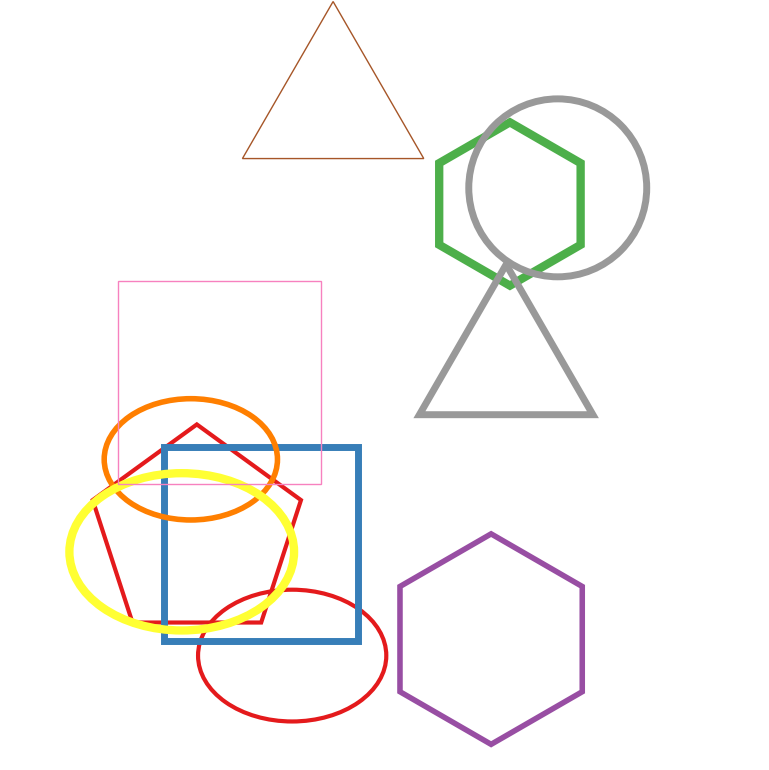[{"shape": "pentagon", "thickness": 1.5, "radius": 0.71, "center": [0.256, 0.307]}, {"shape": "oval", "thickness": 1.5, "radius": 0.61, "center": [0.379, 0.149]}, {"shape": "square", "thickness": 2.5, "radius": 0.63, "center": [0.339, 0.293]}, {"shape": "hexagon", "thickness": 3, "radius": 0.53, "center": [0.662, 0.735]}, {"shape": "hexagon", "thickness": 2, "radius": 0.68, "center": [0.638, 0.17]}, {"shape": "oval", "thickness": 2, "radius": 0.56, "center": [0.248, 0.403]}, {"shape": "oval", "thickness": 3, "radius": 0.73, "center": [0.236, 0.283]}, {"shape": "triangle", "thickness": 0.5, "radius": 0.68, "center": [0.433, 0.862]}, {"shape": "square", "thickness": 0.5, "radius": 0.66, "center": [0.285, 0.503]}, {"shape": "circle", "thickness": 2.5, "radius": 0.58, "center": [0.724, 0.756]}, {"shape": "triangle", "thickness": 2.5, "radius": 0.65, "center": [0.657, 0.526]}]